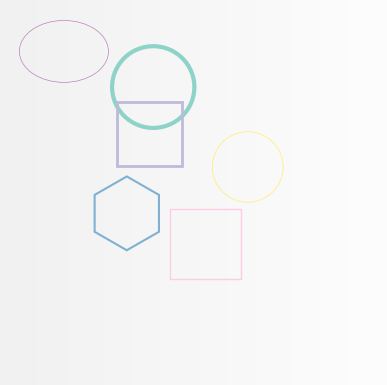[{"shape": "circle", "thickness": 3, "radius": 0.53, "center": [0.395, 0.774]}, {"shape": "square", "thickness": 2, "radius": 0.42, "center": [0.387, 0.653]}, {"shape": "hexagon", "thickness": 1.5, "radius": 0.48, "center": [0.327, 0.446]}, {"shape": "square", "thickness": 1, "radius": 0.46, "center": [0.53, 0.365]}, {"shape": "oval", "thickness": 0.5, "radius": 0.57, "center": [0.165, 0.866]}, {"shape": "circle", "thickness": 0.5, "radius": 0.46, "center": [0.639, 0.566]}]